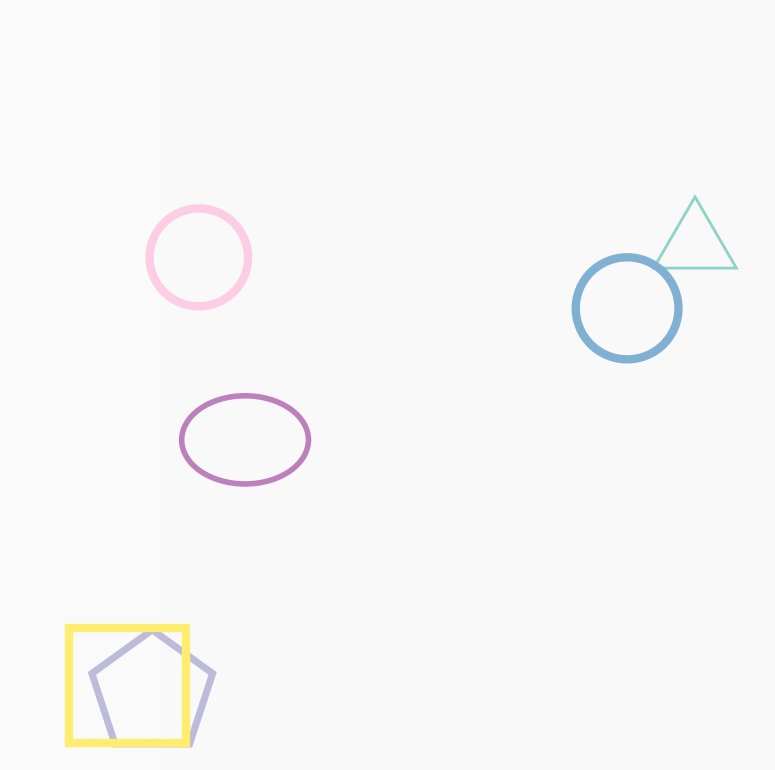[{"shape": "triangle", "thickness": 1, "radius": 0.31, "center": [0.897, 0.683]}, {"shape": "pentagon", "thickness": 2.5, "radius": 0.41, "center": [0.197, 0.1]}, {"shape": "circle", "thickness": 3, "radius": 0.33, "center": [0.809, 0.6]}, {"shape": "circle", "thickness": 3, "radius": 0.32, "center": [0.257, 0.666]}, {"shape": "oval", "thickness": 2, "radius": 0.41, "center": [0.316, 0.429]}, {"shape": "square", "thickness": 3, "radius": 0.37, "center": [0.165, 0.109]}]